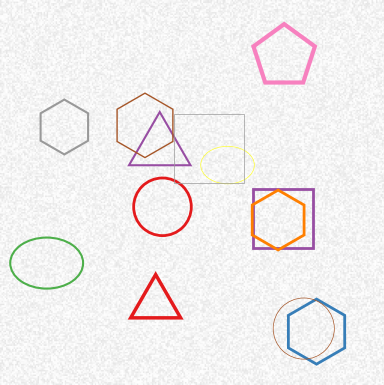[{"shape": "circle", "thickness": 2, "radius": 0.37, "center": [0.422, 0.463]}, {"shape": "triangle", "thickness": 2.5, "radius": 0.37, "center": [0.404, 0.212]}, {"shape": "hexagon", "thickness": 2, "radius": 0.42, "center": [0.822, 0.139]}, {"shape": "oval", "thickness": 1.5, "radius": 0.47, "center": [0.121, 0.317]}, {"shape": "square", "thickness": 2, "radius": 0.39, "center": [0.736, 0.433]}, {"shape": "triangle", "thickness": 1.5, "radius": 0.46, "center": [0.415, 0.617]}, {"shape": "hexagon", "thickness": 2, "radius": 0.39, "center": [0.722, 0.429]}, {"shape": "oval", "thickness": 0.5, "radius": 0.35, "center": [0.591, 0.571]}, {"shape": "circle", "thickness": 0.5, "radius": 0.4, "center": [0.789, 0.147]}, {"shape": "hexagon", "thickness": 1, "radius": 0.42, "center": [0.377, 0.674]}, {"shape": "pentagon", "thickness": 3, "radius": 0.42, "center": [0.738, 0.854]}, {"shape": "hexagon", "thickness": 1.5, "radius": 0.36, "center": [0.167, 0.67]}, {"shape": "square", "thickness": 0.5, "radius": 0.45, "center": [0.543, 0.615]}]